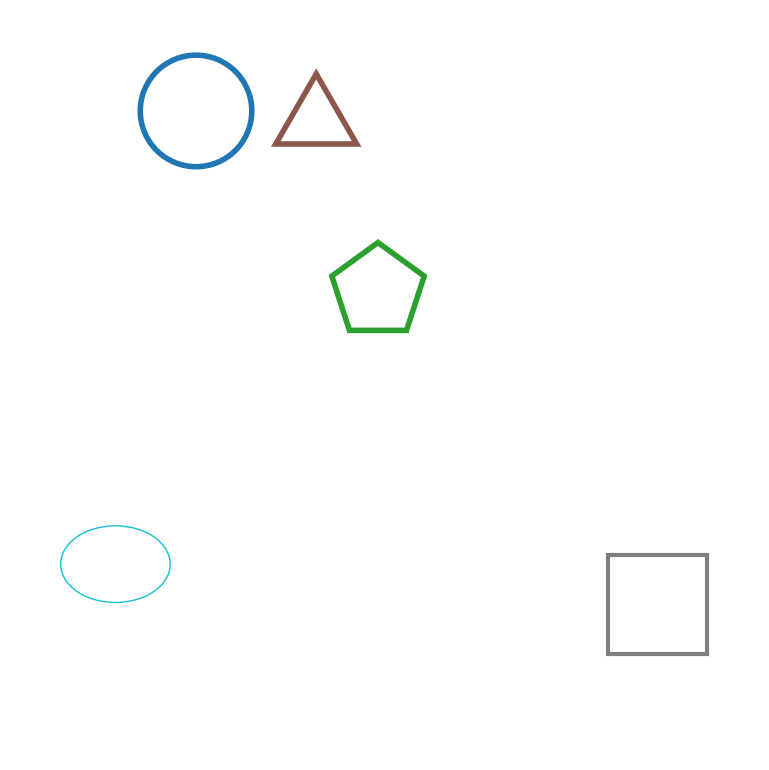[{"shape": "circle", "thickness": 2, "radius": 0.36, "center": [0.255, 0.856]}, {"shape": "pentagon", "thickness": 2, "radius": 0.32, "center": [0.491, 0.622]}, {"shape": "triangle", "thickness": 2, "radius": 0.3, "center": [0.411, 0.843]}, {"shape": "square", "thickness": 1.5, "radius": 0.32, "center": [0.854, 0.214]}, {"shape": "oval", "thickness": 0.5, "radius": 0.36, "center": [0.15, 0.267]}]